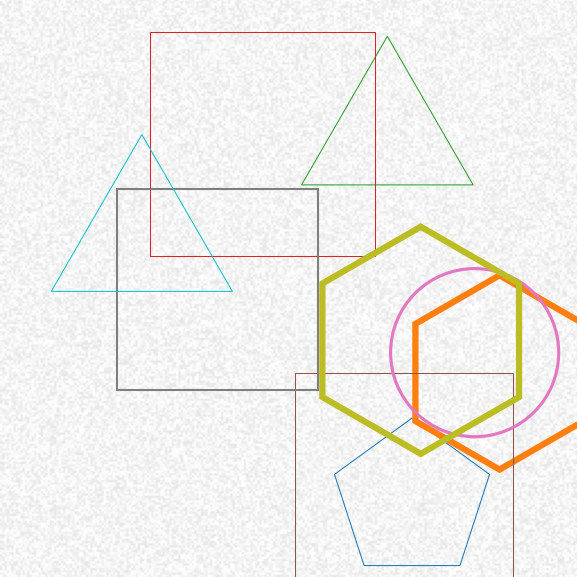[{"shape": "pentagon", "thickness": 0.5, "radius": 0.71, "center": [0.713, 0.134]}, {"shape": "hexagon", "thickness": 3, "radius": 0.84, "center": [0.865, 0.354]}, {"shape": "triangle", "thickness": 0.5, "radius": 0.86, "center": [0.671, 0.765]}, {"shape": "square", "thickness": 0.5, "radius": 0.97, "center": [0.454, 0.75]}, {"shape": "square", "thickness": 0.5, "radius": 0.95, "center": [0.699, 0.164]}, {"shape": "circle", "thickness": 1.5, "radius": 0.73, "center": [0.822, 0.389]}, {"shape": "square", "thickness": 1, "radius": 0.87, "center": [0.377, 0.498]}, {"shape": "hexagon", "thickness": 3, "radius": 0.98, "center": [0.729, 0.41]}, {"shape": "triangle", "thickness": 0.5, "radius": 0.91, "center": [0.246, 0.585]}]